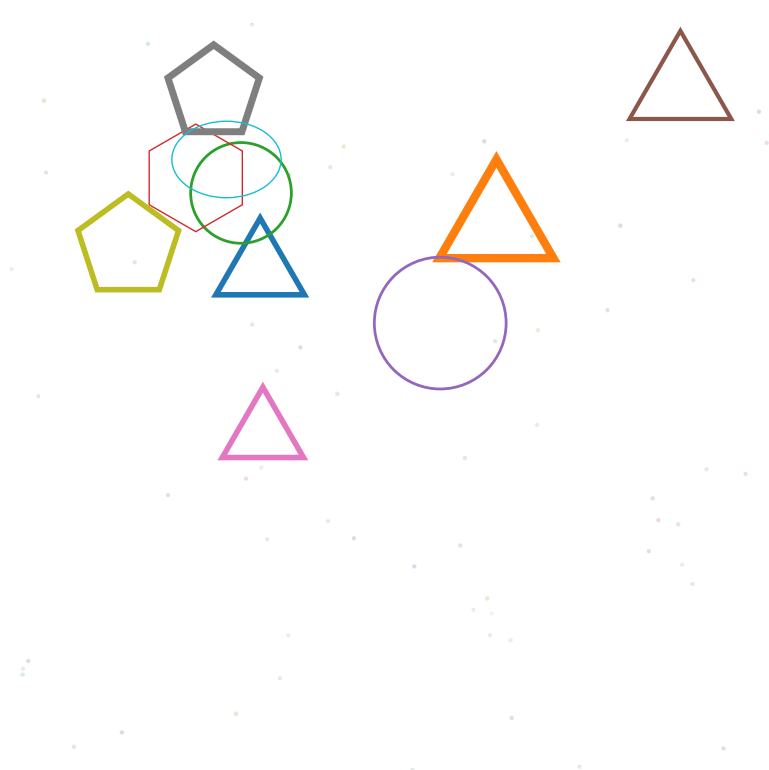[{"shape": "triangle", "thickness": 2, "radius": 0.33, "center": [0.338, 0.65]}, {"shape": "triangle", "thickness": 3, "radius": 0.43, "center": [0.645, 0.707]}, {"shape": "circle", "thickness": 1, "radius": 0.33, "center": [0.313, 0.749]}, {"shape": "hexagon", "thickness": 0.5, "radius": 0.35, "center": [0.254, 0.769]}, {"shape": "circle", "thickness": 1, "radius": 0.43, "center": [0.572, 0.58]}, {"shape": "triangle", "thickness": 1.5, "radius": 0.38, "center": [0.884, 0.884]}, {"shape": "triangle", "thickness": 2, "radius": 0.3, "center": [0.341, 0.436]}, {"shape": "pentagon", "thickness": 2.5, "radius": 0.31, "center": [0.277, 0.879]}, {"shape": "pentagon", "thickness": 2, "radius": 0.34, "center": [0.167, 0.679]}, {"shape": "oval", "thickness": 0.5, "radius": 0.35, "center": [0.294, 0.793]}]